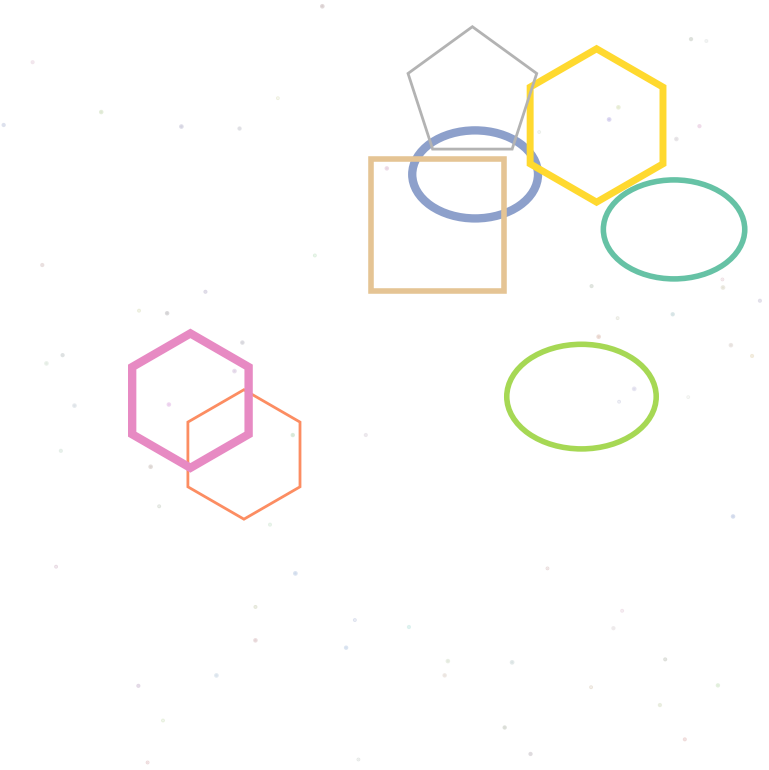[{"shape": "oval", "thickness": 2, "radius": 0.46, "center": [0.875, 0.702]}, {"shape": "hexagon", "thickness": 1, "radius": 0.42, "center": [0.317, 0.41]}, {"shape": "oval", "thickness": 3, "radius": 0.41, "center": [0.617, 0.773]}, {"shape": "hexagon", "thickness": 3, "radius": 0.44, "center": [0.247, 0.48]}, {"shape": "oval", "thickness": 2, "radius": 0.49, "center": [0.755, 0.485]}, {"shape": "hexagon", "thickness": 2.5, "radius": 0.5, "center": [0.775, 0.837]}, {"shape": "square", "thickness": 2, "radius": 0.43, "center": [0.568, 0.708]}, {"shape": "pentagon", "thickness": 1, "radius": 0.44, "center": [0.613, 0.877]}]